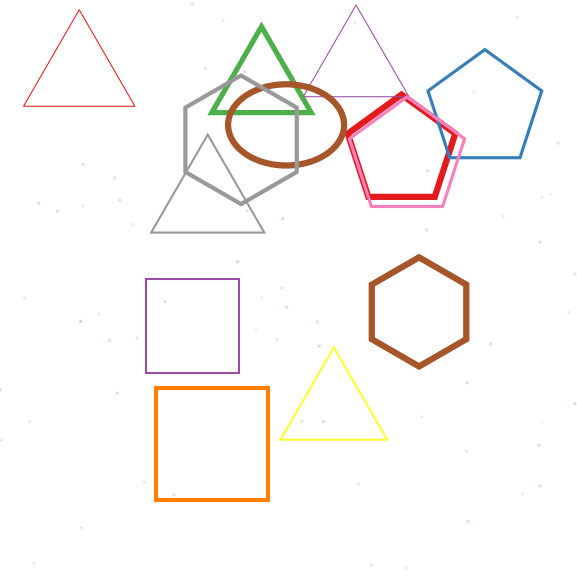[{"shape": "pentagon", "thickness": 3, "radius": 0.49, "center": [0.695, 0.737]}, {"shape": "triangle", "thickness": 0.5, "radius": 0.56, "center": [0.137, 0.871]}, {"shape": "pentagon", "thickness": 1.5, "radius": 0.52, "center": [0.84, 0.81]}, {"shape": "triangle", "thickness": 2.5, "radius": 0.5, "center": [0.453, 0.854]}, {"shape": "triangle", "thickness": 0.5, "radius": 0.53, "center": [0.617, 0.885]}, {"shape": "square", "thickness": 1, "radius": 0.4, "center": [0.333, 0.435]}, {"shape": "square", "thickness": 2, "radius": 0.49, "center": [0.367, 0.23]}, {"shape": "triangle", "thickness": 1, "radius": 0.53, "center": [0.578, 0.291]}, {"shape": "oval", "thickness": 3, "radius": 0.5, "center": [0.495, 0.783]}, {"shape": "hexagon", "thickness": 3, "radius": 0.47, "center": [0.726, 0.459]}, {"shape": "pentagon", "thickness": 1.5, "radius": 0.52, "center": [0.705, 0.726]}, {"shape": "triangle", "thickness": 1, "radius": 0.57, "center": [0.36, 0.653]}, {"shape": "hexagon", "thickness": 2, "radius": 0.56, "center": [0.417, 0.757]}]